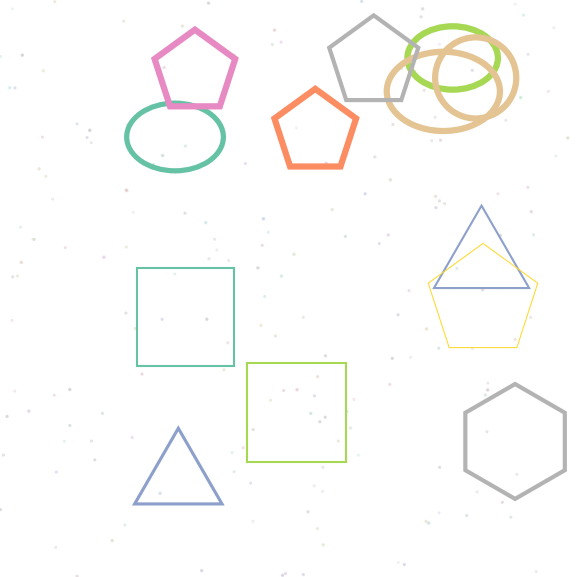[{"shape": "oval", "thickness": 2.5, "radius": 0.42, "center": [0.303, 0.762]}, {"shape": "square", "thickness": 1, "radius": 0.42, "center": [0.321, 0.45]}, {"shape": "pentagon", "thickness": 3, "radius": 0.37, "center": [0.546, 0.771]}, {"shape": "triangle", "thickness": 1.5, "radius": 0.44, "center": [0.309, 0.17]}, {"shape": "triangle", "thickness": 1, "radius": 0.48, "center": [0.834, 0.548]}, {"shape": "pentagon", "thickness": 3, "radius": 0.37, "center": [0.338, 0.874]}, {"shape": "square", "thickness": 1, "radius": 0.43, "center": [0.514, 0.284]}, {"shape": "oval", "thickness": 3, "radius": 0.39, "center": [0.784, 0.899]}, {"shape": "pentagon", "thickness": 0.5, "radius": 0.5, "center": [0.836, 0.478]}, {"shape": "circle", "thickness": 3, "radius": 0.35, "center": [0.824, 0.864]}, {"shape": "oval", "thickness": 3, "radius": 0.49, "center": [0.768, 0.841]}, {"shape": "hexagon", "thickness": 2, "radius": 0.5, "center": [0.892, 0.235]}, {"shape": "pentagon", "thickness": 2, "radius": 0.41, "center": [0.647, 0.891]}]